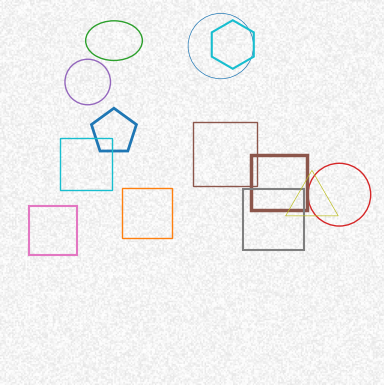[{"shape": "circle", "thickness": 0.5, "radius": 0.42, "center": [0.574, 0.88]}, {"shape": "pentagon", "thickness": 2, "radius": 0.31, "center": [0.296, 0.657]}, {"shape": "square", "thickness": 1, "radius": 0.32, "center": [0.381, 0.446]}, {"shape": "oval", "thickness": 1, "radius": 0.37, "center": [0.296, 0.894]}, {"shape": "circle", "thickness": 1, "radius": 0.41, "center": [0.881, 0.494]}, {"shape": "circle", "thickness": 1, "radius": 0.3, "center": [0.228, 0.787]}, {"shape": "square", "thickness": 1, "radius": 0.42, "center": [0.584, 0.6]}, {"shape": "square", "thickness": 2.5, "radius": 0.36, "center": [0.725, 0.526]}, {"shape": "square", "thickness": 1.5, "radius": 0.31, "center": [0.137, 0.402]}, {"shape": "square", "thickness": 1.5, "radius": 0.4, "center": [0.71, 0.43]}, {"shape": "triangle", "thickness": 0.5, "radius": 0.39, "center": [0.81, 0.479]}, {"shape": "square", "thickness": 1, "radius": 0.34, "center": [0.223, 0.574]}, {"shape": "hexagon", "thickness": 1.5, "radius": 0.32, "center": [0.605, 0.884]}]